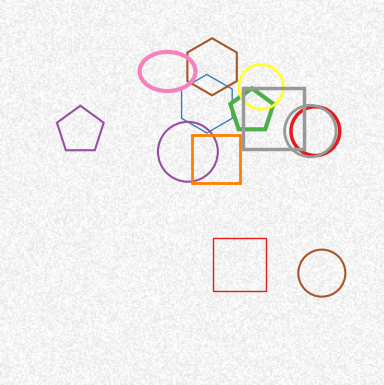[{"shape": "circle", "thickness": 2.5, "radius": 0.32, "center": [0.819, 0.659]}, {"shape": "square", "thickness": 1, "radius": 0.35, "center": [0.623, 0.313]}, {"shape": "hexagon", "thickness": 1, "radius": 0.38, "center": [0.537, 0.731]}, {"shape": "pentagon", "thickness": 3, "radius": 0.29, "center": [0.654, 0.712]}, {"shape": "pentagon", "thickness": 1.5, "radius": 0.32, "center": [0.209, 0.661]}, {"shape": "circle", "thickness": 1.5, "radius": 0.39, "center": [0.488, 0.606]}, {"shape": "square", "thickness": 2, "radius": 0.31, "center": [0.561, 0.588]}, {"shape": "circle", "thickness": 2, "radius": 0.29, "center": [0.678, 0.774]}, {"shape": "circle", "thickness": 1.5, "radius": 0.31, "center": [0.836, 0.291]}, {"shape": "hexagon", "thickness": 1.5, "radius": 0.37, "center": [0.551, 0.827]}, {"shape": "oval", "thickness": 3, "radius": 0.36, "center": [0.435, 0.814]}, {"shape": "square", "thickness": 2.5, "radius": 0.4, "center": [0.709, 0.692]}, {"shape": "circle", "thickness": 2, "radius": 0.33, "center": [0.806, 0.66]}]